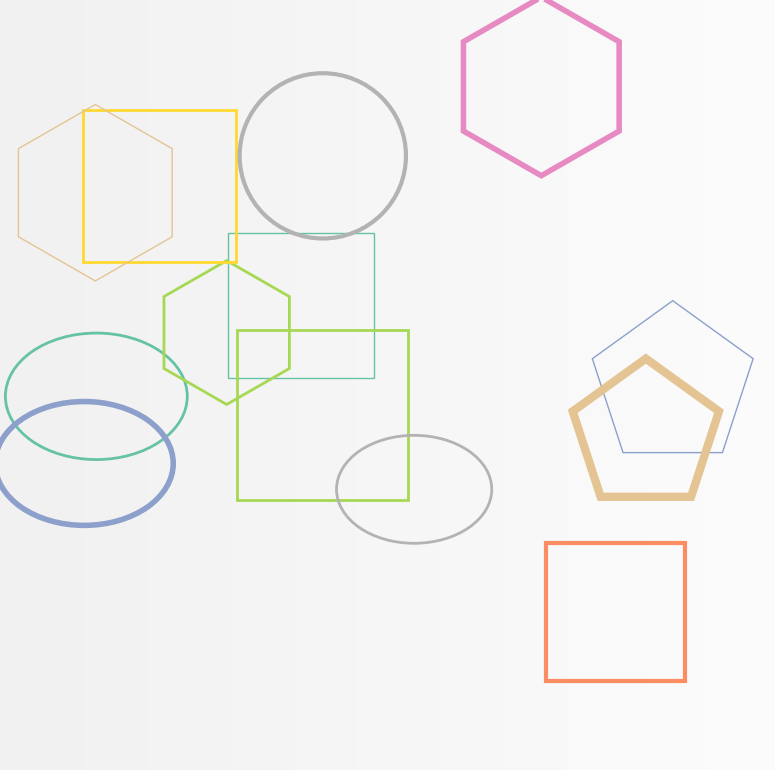[{"shape": "oval", "thickness": 1, "radius": 0.59, "center": [0.124, 0.485]}, {"shape": "square", "thickness": 0.5, "radius": 0.47, "center": [0.388, 0.603]}, {"shape": "square", "thickness": 1.5, "radius": 0.45, "center": [0.794, 0.205]}, {"shape": "oval", "thickness": 2, "radius": 0.57, "center": [0.109, 0.398]}, {"shape": "pentagon", "thickness": 0.5, "radius": 0.55, "center": [0.868, 0.5]}, {"shape": "hexagon", "thickness": 2, "radius": 0.58, "center": [0.698, 0.888]}, {"shape": "square", "thickness": 1, "radius": 0.55, "center": [0.416, 0.461]}, {"shape": "hexagon", "thickness": 1, "radius": 0.47, "center": [0.292, 0.568]}, {"shape": "square", "thickness": 1, "radius": 0.49, "center": [0.205, 0.759]}, {"shape": "hexagon", "thickness": 0.5, "radius": 0.57, "center": [0.123, 0.75]}, {"shape": "pentagon", "thickness": 3, "radius": 0.5, "center": [0.833, 0.435]}, {"shape": "oval", "thickness": 1, "radius": 0.5, "center": [0.534, 0.365]}, {"shape": "circle", "thickness": 1.5, "radius": 0.54, "center": [0.416, 0.798]}]